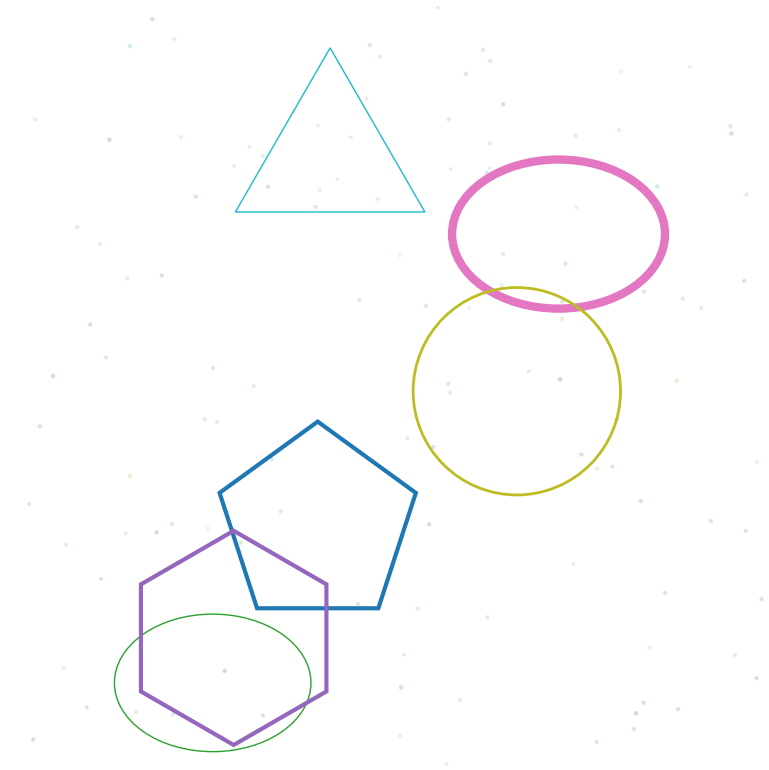[{"shape": "pentagon", "thickness": 1.5, "radius": 0.67, "center": [0.413, 0.318]}, {"shape": "oval", "thickness": 0.5, "radius": 0.64, "center": [0.276, 0.113]}, {"shape": "hexagon", "thickness": 1.5, "radius": 0.7, "center": [0.303, 0.172]}, {"shape": "oval", "thickness": 3, "radius": 0.69, "center": [0.725, 0.696]}, {"shape": "circle", "thickness": 1, "radius": 0.67, "center": [0.671, 0.492]}, {"shape": "triangle", "thickness": 0.5, "radius": 0.71, "center": [0.429, 0.796]}]